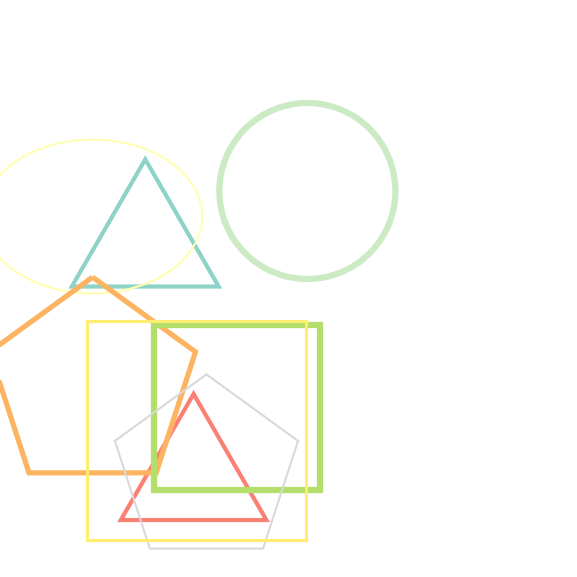[{"shape": "triangle", "thickness": 2, "radius": 0.73, "center": [0.252, 0.576]}, {"shape": "oval", "thickness": 1, "radius": 0.95, "center": [0.16, 0.624]}, {"shape": "triangle", "thickness": 2, "radius": 0.73, "center": [0.335, 0.171]}, {"shape": "pentagon", "thickness": 2.5, "radius": 0.94, "center": [0.16, 0.332]}, {"shape": "square", "thickness": 3, "radius": 0.72, "center": [0.41, 0.294]}, {"shape": "pentagon", "thickness": 1, "radius": 0.83, "center": [0.357, 0.184]}, {"shape": "circle", "thickness": 3, "radius": 0.76, "center": [0.532, 0.668]}, {"shape": "square", "thickness": 1.5, "radius": 0.95, "center": [0.34, 0.254]}]